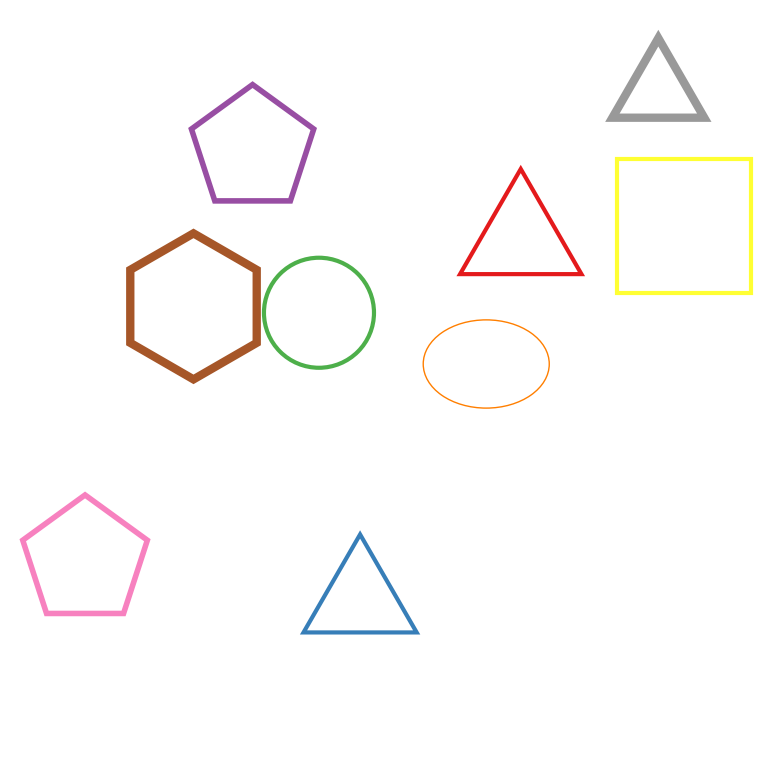[{"shape": "triangle", "thickness": 1.5, "radius": 0.46, "center": [0.676, 0.69]}, {"shape": "triangle", "thickness": 1.5, "radius": 0.42, "center": [0.468, 0.221]}, {"shape": "circle", "thickness": 1.5, "radius": 0.36, "center": [0.414, 0.594]}, {"shape": "pentagon", "thickness": 2, "radius": 0.42, "center": [0.328, 0.807]}, {"shape": "oval", "thickness": 0.5, "radius": 0.41, "center": [0.631, 0.527]}, {"shape": "square", "thickness": 1.5, "radius": 0.44, "center": [0.888, 0.707]}, {"shape": "hexagon", "thickness": 3, "radius": 0.47, "center": [0.251, 0.602]}, {"shape": "pentagon", "thickness": 2, "radius": 0.43, "center": [0.11, 0.272]}, {"shape": "triangle", "thickness": 3, "radius": 0.34, "center": [0.855, 0.882]}]